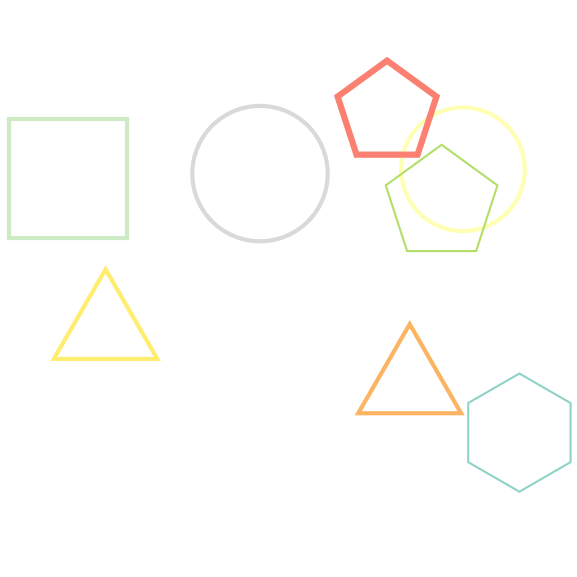[{"shape": "hexagon", "thickness": 1, "radius": 0.51, "center": [0.899, 0.25]}, {"shape": "circle", "thickness": 2, "radius": 0.54, "center": [0.802, 0.706]}, {"shape": "pentagon", "thickness": 3, "radius": 0.45, "center": [0.67, 0.804]}, {"shape": "triangle", "thickness": 2, "radius": 0.51, "center": [0.709, 0.335]}, {"shape": "pentagon", "thickness": 1, "radius": 0.51, "center": [0.765, 0.647]}, {"shape": "circle", "thickness": 2, "radius": 0.59, "center": [0.45, 0.699]}, {"shape": "square", "thickness": 2, "radius": 0.51, "center": [0.117, 0.69]}, {"shape": "triangle", "thickness": 2, "radius": 0.52, "center": [0.183, 0.429]}]